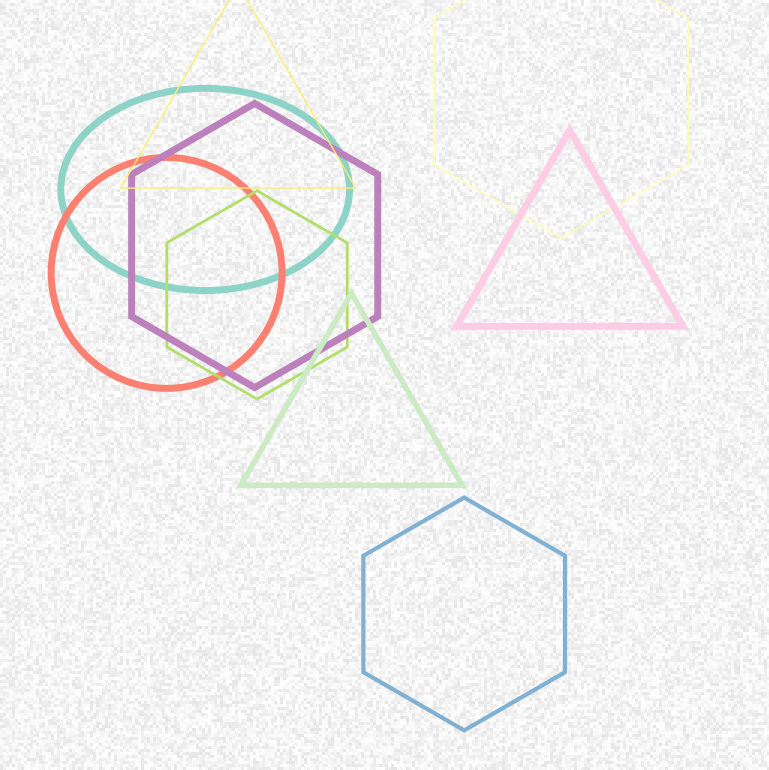[{"shape": "oval", "thickness": 2.5, "radius": 0.94, "center": [0.266, 0.754]}, {"shape": "hexagon", "thickness": 0.5, "radius": 0.95, "center": [0.729, 0.881]}, {"shape": "circle", "thickness": 2.5, "radius": 0.75, "center": [0.216, 0.646]}, {"shape": "hexagon", "thickness": 1.5, "radius": 0.76, "center": [0.603, 0.203]}, {"shape": "hexagon", "thickness": 1, "radius": 0.68, "center": [0.334, 0.617]}, {"shape": "triangle", "thickness": 2.5, "radius": 0.85, "center": [0.74, 0.661]}, {"shape": "hexagon", "thickness": 2.5, "radius": 0.92, "center": [0.331, 0.681]}, {"shape": "triangle", "thickness": 2, "radius": 0.83, "center": [0.456, 0.453]}, {"shape": "triangle", "thickness": 0.5, "radius": 0.88, "center": [0.309, 0.844]}]